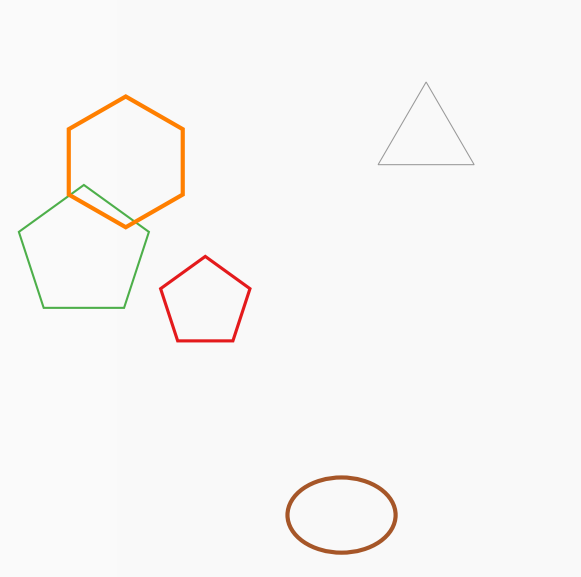[{"shape": "pentagon", "thickness": 1.5, "radius": 0.4, "center": [0.353, 0.474]}, {"shape": "pentagon", "thickness": 1, "radius": 0.59, "center": [0.144, 0.561]}, {"shape": "hexagon", "thickness": 2, "radius": 0.57, "center": [0.216, 0.719]}, {"shape": "oval", "thickness": 2, "radius": 0.47, "center": [0.588, 0.107]}, {"shape": "triangle", "thickness": 0.5, "radius": 0.48, "center": [0.733, 0.762]}]